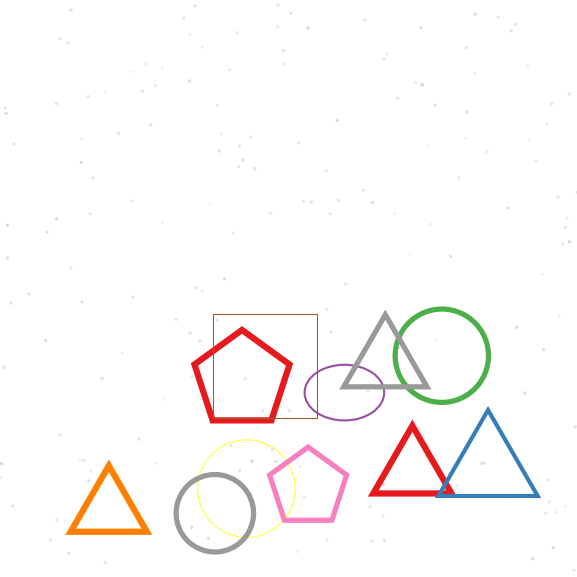[{"shape": "triangle", "thickness": 3, "radius": 0.39, "center": [0.714, 0.184]}, {"shape": "pentagon", "thickness": 3, "radius": 0.43, "center": [0.419, 0.341]}, {"shape": "triangle", "thickness": 2, "radius": 0.5, "center": [0.845, 0.19]}, {"shape": "circle", "thickness": 2.5, "radius": 0.4, "center": [0.765, 0.383]}, {"shape": "oval", "thickness": 1, "radius": 0.34, "center": [0.596, 0.319]}, {"shape": "triangle", "thickness": 3, "radius": 0.38, "center": [0.188, 0.116]}, {"shape": "circle", "thickness": 0.5, "radius": 0.42, "center": [0.427, 0.153]}, {"shape": "square", "thickness": 0.5, "radius": 0.45, "center": [0.459, 0.365]}, {"shape": "pentagon", "thickness": 2.5, "radius": 0.35, "center": [0.534, 0.155]}, {"shape": "circle", "thickness": 2.5, "radius": 0.34, "center": [0.372, 0.11]}, {"shape": "triangle", "thickness": 2.5, "radius": 0.42, "center": [0.667, 0.371]}]